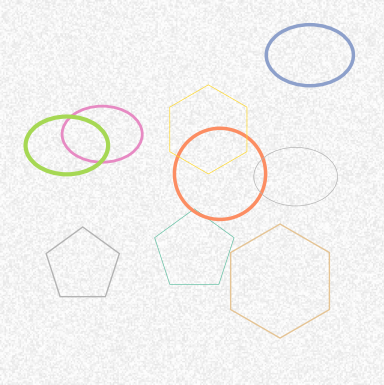[{"shape": "pentagon", "thickness": 0.5, "radius": 0.54, "center": [0.505, 0.349]}, {"shape": "circle", "thickness": 2.5, "radius": 0.59, "center": [0.572, 0.548]}, {"shape": "oval", "thickness": 2.5, "radius": 0.57, "center": [0.805, 0.857]}, {"shape": "oval", "thickness": 2, "radius": 0.52, "center": [0.265, 0.651]}, {"shape": "oval", "thickness": 3, "radius": 0.54, "center": [0.174, 0.622]}, {"shape": "hexagon", "thickness": 0.5, "radius": 0.58, "center": [0.541, 0.664]}, {"shape": "hexagon", "thickness": 1, "radius": 0.74, "center": [0.727, 0.27]}, {"shape": "pentagon", "thickness": 1, "radius": 0.5, "center": [0.215, 0.31]}, {"shape": "oval", "thickness": 0.5, "radius": 0.54, "center": [0.768, 0.541]}]